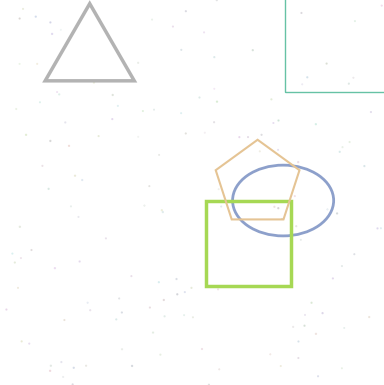[{"shape": "square", "thickness": 1, "radius": 0.65, "center": [0.87, 0.891]}, {"shape": "oval", "thickness": 2, "radius": 0.66, "center": [0.735, 0.479]}, {"shape": "square", "thickness": 2.5, "radius": 0.55, "center": [0.645, 0.367]}, {"shape": "pentagon", "thickness": 1.5, "radius": 0.57, "center": [0.669, 0.523]}, {"shape": "triangle", "thickness": 2.5, "radius": 0.67, "center": [0.233, 0.857]}]